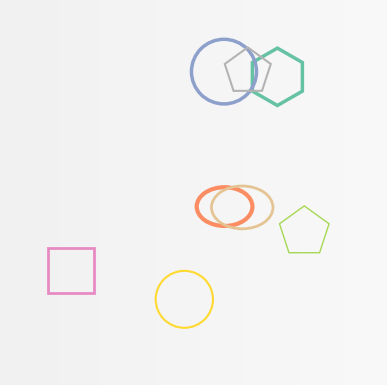[{"shape": "hexagon", "thickness": 2.5, "radius": 0.37, "center": [0.716, 0.8]}, {"shape": "oval", "thickness": 3, "radius": 0.36, "center": [0.58, 0.463]}, {"shape": "circle", "thickness": 2.5, "radius": 0.42, "center": [0.578, 0.814]}, {"shape": "square", "thickness": 2, "radius": 0.3, "center": [0.183, 0.297]}, {"shape": "pentagon", "thickness": 1, "radius": 0.34, "center": [0.785, 0.398]}, {"shape": "circle", "thickness": 1.5, "radius": 0.37, "center": [0.476, 0.223]}, {"shape": "oval", "thickness": 2, "radius": 0.4, "center": [0.625, 0.461]}, {"shape": "pentagon", "thickness": 1.5, "radius": 0.31, "center": [0.639, 0.815]}]